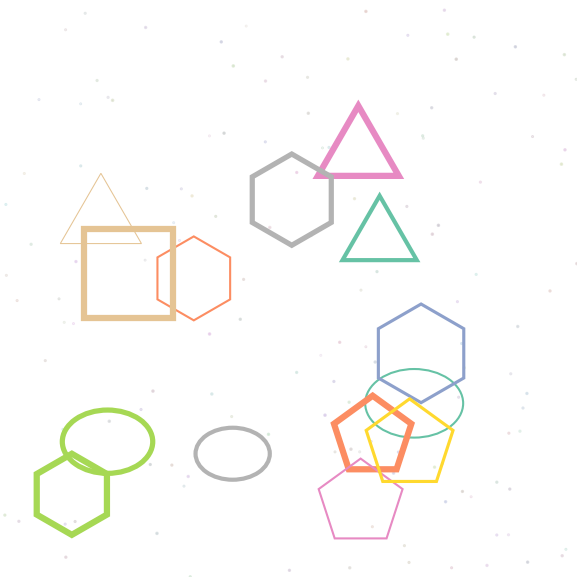[{"shape": "oval", "thickness": 1, "radius": 0.42, "center": [0.717, 0.301]}, {"shape": "triangle", "thickness": 2, "radius": 0.37, "center": [0.657, 0.586]}, {"shape": "pentagon", "thickness": 3, "radius": 0.35, "center": [0.645, 0.243]}, {"shape": "hexagon", "thickness": 1, "radius": 0.36, "center": [0.336, 0.517]}, {"shape": "hexagon", "thickness": 1.5, "radius": 0.43, "center": [0.729, 0.387]}, {"shape": "pentagon", "thickness": 1, "radius": 0.38, "center": [0.624, 0.129]}, {"shape": "triangle", "thickness": 3, "radius": 0.4, "center": [0.62, 0.735]}, {"shape": "oval", "thickness": 2.5, "radius": 0.39, "center": [0.186, 0.234]}, {"shape": "hexagon", "thickness": 3, "radius": 0.35, "center": [0.124, 0.143]}, {"shape": "pentagon", "thickness": 1.5, "radius": 0.4, "center": [0.709, 0.229]}, {"shape": "triangle", "thickness": 0.5, "radius": 0.41, "center": [0.175, 0.618]}, {"shape": "square", "thickness": 3, "radius": 0.38, "center": [0.223, 0.526]}, {"shape": "oval", "thickness": 2, "radius": 0.32, "center": [0.403, 0.213]}, {"shape": "hexagon", "thickness": 2.5, "radius": 0.4, "center": [0.505, 0.653]}]